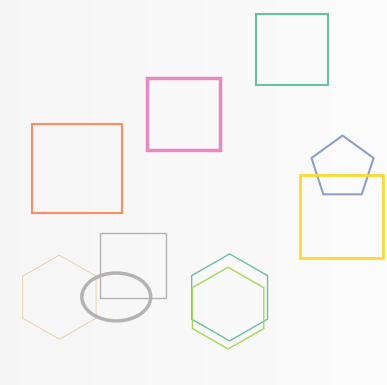[{"shape": "square", "thickness": 1.5, "radius": 0.46, "center": [0.753, 0.871]}, {"shape": "hexagon", "thickness": 1, "radius": 0.57, "center": [0.593, 0.228]}, {"shape": "square", "thickness": 1.5, "radius": 0.58, "center": [0.198, 0.562]}, {"shape": "pentagon", "thickness": 1.5, "radius": 0.42, "center": [0.884, 0.564]}, {"shape": "square", "thickness": 2.5, "radius": 0.47, "center": [0.473, 0.704]}, {"shape": "hexagon", "thickness": 1, "radius": 0.53, "center": [0.589, 0.2]}, {"shape": "square", "thickness": 2, "radius": 0.54, "center": [0.881, 0.437]}, {"shape": "hexagon", "thickness": 0.5, "radius": 0.55, "center": [0.153, 0.228]}, {"shape": "square", "thickness": 1, "radius": 0.42, "center": [0.344, 0.311]}, {"shape": "oval", "thickness": 2.5, "radius": 0.44, "center": [0.3, 0.229]}]